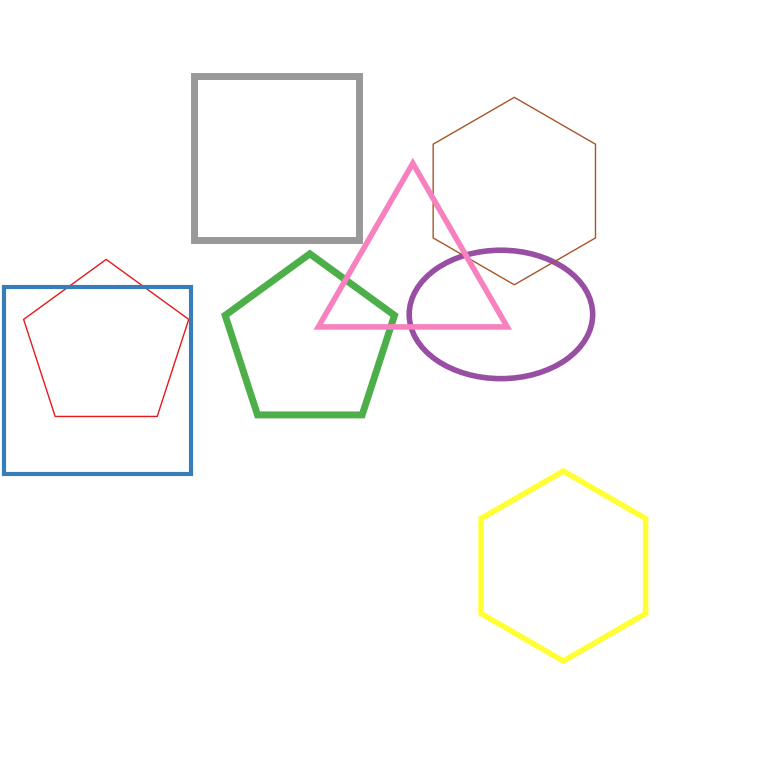[{"shape": "pentagon", "thickness": 0.5, "radius": 0.56, "center": [0.138, 0.55]}, {"shape": "square", "thickness": 1.5, "radius": 0.61, "center": [0.126, 0.506]}, {"shape": "pentagon", "thickness": 2.5, "radius": 0.58, "center": [0.402, 0.555]}, {"shape": "oval", "thickness": 2, "radius": 0.6, "center": [0.651, 0.592]}, {"shape": "hexagon", "thickness": 2, "radius": 0.62, "center": [0.732, 0.265]}, {"shape": "hexagon", "thickness": 0.5, "radius": 0.61, "center": [0.668, 0.752]}, {"shape": "triangle", "thickness": 2, "radius": 0.71, "center": [0.536, 0.646]}, {"shape": "square", "thickness": 2.5, "radius": 0.53, "center": [0.359, 0.794]}]